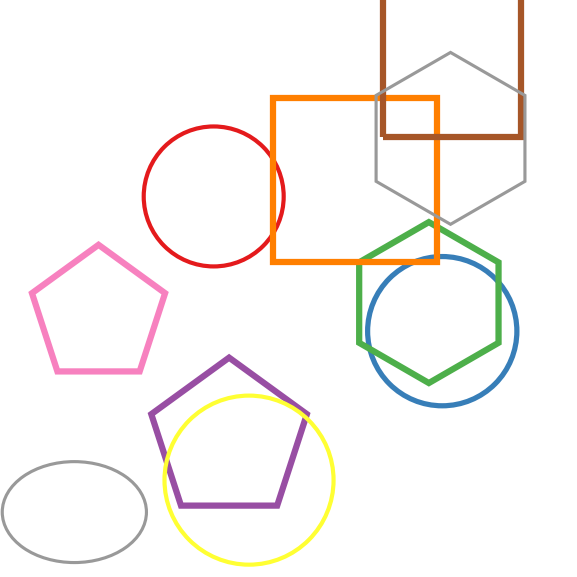[{"shape": "circle", "thickness": 2, "radius": 0.61, "center": [0.37, 0.659]}, {"shape": "circle", "thickness": 2.5, "radius": 0.65, "center": [0.766, 0.426]}, {"shape": "hexagon", "thickness": 3, "radius": 0.7, "center": [0.743, 0.475]}, {"shape": "pentagon", "thickness": 3, "radius": 0.71, "center": [0.397, 0.238]}, {"shape": "square", "thickness": 3, "radius": 0.71, "center": [0.615, 0.687]}, {"shape": "circle", "thickness": 2, "radius": 0.73, "center": [0.431, 0.168]}, {"shape": "square", "thickness": 3, "radius": 0.6, "center": [0.783, 0.881]}, {"shape": "pentagon", "thickness": 3, "radius": 0.61, "center": [0.171, 0.454]}, {"shape": "hexagon", "thickness": 1.5, "radius": 0.74, "center": [0.78, 0.76]}, {"shape": "oval", "thickness": 1.5, "radius": 0.62, "center": [0.129, 0.112]}]